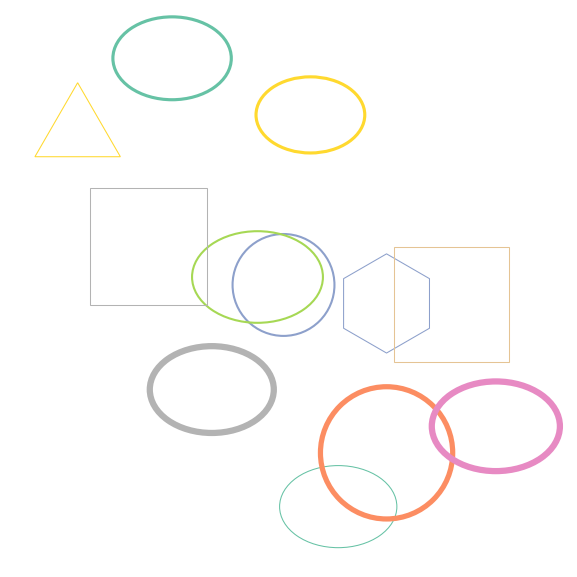[{"shape": "oval", "thickness": 0.5, "radius": 0.51, "center": [0.586, 0.122]}, {"shape": "oval", "thickness": 1.5, "radius": 0.51, "center": [0.298, 0.898]}, {"shape": "circle", "thickness": 2.5, "radius": 0.57, "center": [0.669, 0.215]}, {"shape": "hexagon", "thickness": 0.5, "radius": 0.43, "center": [0.669, 0.474]}, {"shape": "circle", "thickness": 1, "radius": 0.44, "center": [0.491, 0.506]}, {"shape": "oval", "thickness": 3, "radius": 0.55, "center": [0.859, 0.261]}, {"shape": "oval", "thickness": 1, "radius": 0.57, "center": [0.446, 0.519]}, {"shape": "triangle", "thickness": 0.5, "radius": 0.43, "center": [0.134, 0.77]}, {"shape": "oval", "thickness": 1.5, "radius": 0.47, "center": [0.537, 0.8]}, {"shape": "square", "thickness": 0.5, "radius": 0.5, "center": [0.782, 0.472]}, {"shape": "oval", "thickness": 3, "radius": 0.54, "center": [0.367, 0.325]}, {"shape": "square", "thickness": 0.5, "radius": 0.51, "center": [0.257, 0.572]}]